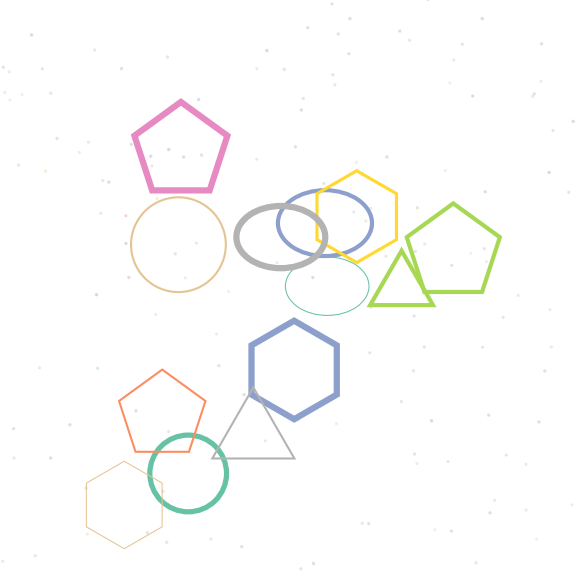[{"shape": "oval", "thickness": 0.5, "radius": 0.36, "center": [0.567, 0.504]}, {"shape": "circle", "thickness": 2.5, "radius": 0.33, "center": [0.326, 0.179]}, {"shape": "pentagon", "thickness": 1, "radius": 0.39, "center": [0.281, 0.28]}, {"shape": "oval", "thickness": 2, "radius": 0.41, "center": [0.563, 0.613]}, {"shape": "hexagon", "thickness": 3, "radius": 0.43, "center": [0.509, 0.358]}, {"shape": "pentagon", "thickness": 3, "radius": 0.42, "center": [0.313, 0.738]}, {"shape": "triangle", "thickness": 2, "radius": 0.31, "center": [0.695, 0.502]}, {"shape": "pentagon", "thickness": 2, "radius": 0.42, "center": [0.785, 0.562]}, {"shape": "hexagon", "thickness": 1.5, "radius": 0.4, "center": [0.618, 0.624]}, {"shape": "circle", "thickness": 1, "radius": 0.41, "center": [0.309, 0.575]}, {"shape": "hexagon", "thickness": 0.5, "radius": 0.38, "center": [0.215, 0.125]}, {"shape": "triangle", "thickness": 1, "radius": 0.41, "center": [0.439, 0.246]}, {"shape": "oval", "thickness": 3, "radius": 0.38, "center": [0.486, 0.589]}]